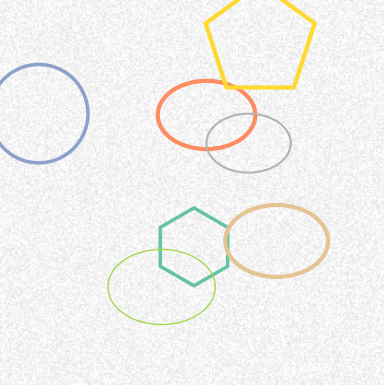[{"shape": "hexagon", "thickness": 2.5, "radius": 0.51, "center": [0.504, 0.359]}, {"shape": "oval", "thickness": 3, "radius": 0.63, "center": [0.536, 0.701]}, {"shape": "circle", "thickness": 2.5, "radius": 0.64, "center": [0.101, 0.705]}, {"shape": "oval", "thickness": 1, "radius": 0.7, "center": [0.42, 0.255]}, {"shape": "pentagon", "thickness": 3, "radius": 0.75, "center": [0.676, 0.893]}, {"shape": "oval", "thickness": 3, "radius": 0.67, "center": [0.719, 0.374]}, {"shape": "oval", "thickness": 1.5, "radius": 0.55, "center": [0.646, 0.628]}]